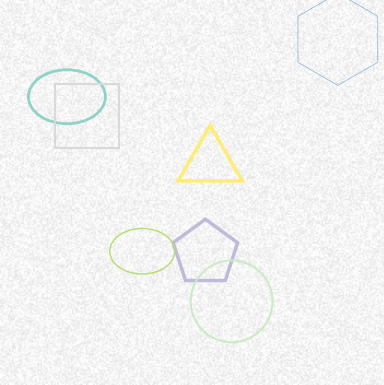[{"shape": "oval", "thickness": 2, "radius": 0.5, "center": [0.174, 0.749]}, {"shape": "pentagon", "thickness": 2.5, "radius": 0.44, "center": [0.534, 0.343]}, {"shape": "hexagon", "thickness": 0.5, "radius": 0.6, "center": [0.878, 0.898]}, {"shape": "oval", "thickness": 1, "radius": 0.42, "center": [0.369, 0.347]}, {"shape": "square", "thickness": 1.5, "radius": 0.42, "center": [0.227, 0.699]}, {"shape": "circle", "thickness": 1.5, "radius": 0.53, "center": [0.602, 0.217]}, {"shape": "triangle", "thickness": 2.5, "radius": 0.48, "center": [0.546, 0.578]}]